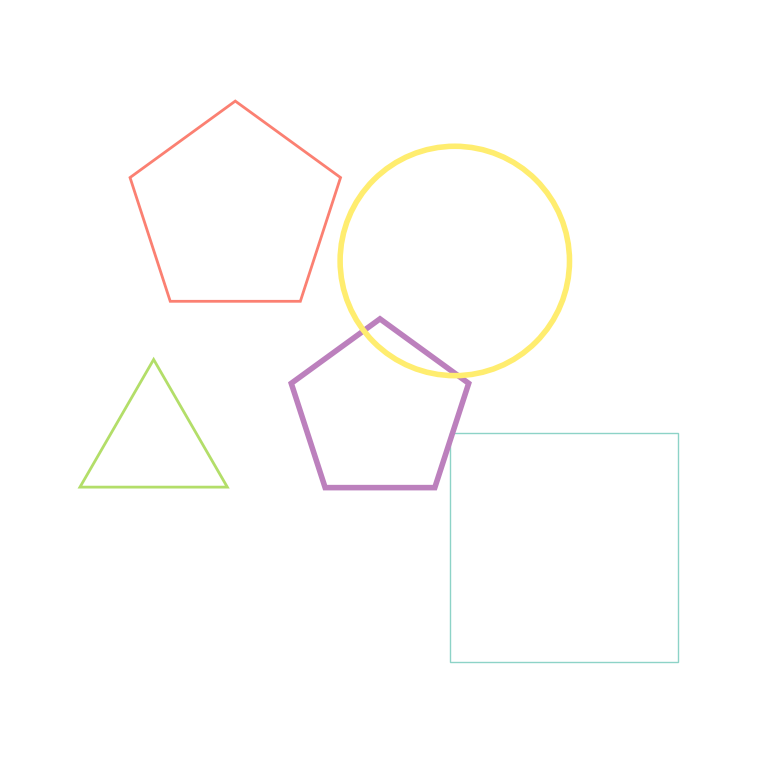[{"shape": "square", "thickness": 0.5, "radius": 0.74, "center": [0.733, 0.289]}, {"shape": "pentagon", "thickness": 1, "radius": 0.72, "center": [0.306, 0.725]}, {"shape": "triangle", "thickness": 1, "radius": 0.55, "center": [0.2, 0.423]}, {"shape": "pentagon", "thickness": 2, "radius": 0.61, "center": [0.493, 0.465]}, {"shape": "circle", "thickness": 2, "radius": 0.74, "center": [0.591, 0.661]}]